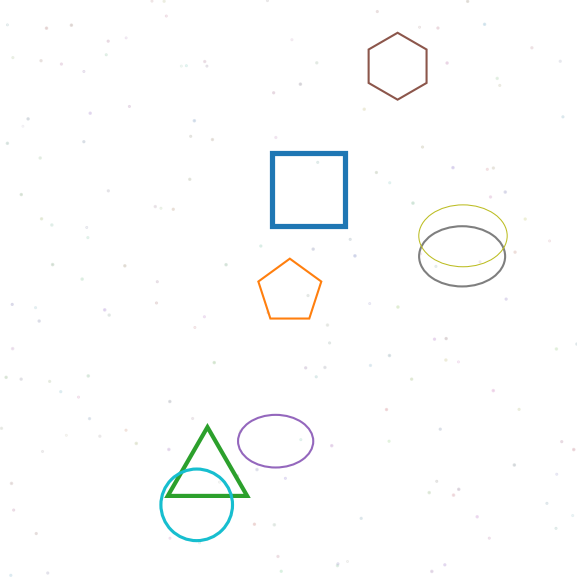[{"shape": "square", "thickness": 2.5, "radius": 0.32, "center": [0.535, 0.671]}, {"shape": "pentagon", "thickness": 1, "radius": 0.29, "center": [0.502, 0.494]}, {"shape": "triangle", "thickness": 2, "radius": 0.4, "center": [0.359, 0.18]}, {"shape": "oval", "thickness": 1, "radius": 0.33, "center": [0.477, 0.235]}, {"shape": "hexagon", "thickness": 1, "radius": 0.29, "center": [0.688, 0.884]}, {"shape": "oval", "thickness": 1, "radius": 0.37, "center": [0.8, 0.555]}, {"shape": "oval", "thickness": 0.5, "radius": 0.38, "center": [0.802, 0.591]}, {"shape": "circle", "thickness": 1.5, "radius": 0.31, "center": [0.341, 0.125]}]